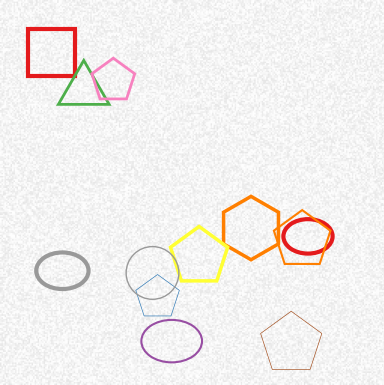[{"shape": "oval", "thickness": 3, "radius": 0.32, "center": [0.8, 0.386]}, {"shape": "square", "thickness": 3, "radius": 0.31, "center": [0.133, 0.863]}, {"shape": "pentagon", "thickness": 0.5, "radius": 0.3, "center": [0.409, 0.227]}, {"shape": "triangle", "thickness": 2, "radius": 0.38, "center": [0.218, 0.767]}, {"shape": "oval", "thickness": 1.5, "radius": 0.39, "center": [0.446, 0.114]}, {"shape": "hexagon", "thickness": 2.5, "radius": 0.41, "center": [0.652, 0.408]}, {"shape": "pentagon", "thickness": 1.5, "radius": 0.39, "center": [0.785, 0.377]}, {"shape": "pentagon", "thickness": 2.5, "radius": 0.39, "center": [0.517, 0.334]}, {"shape": "pentagon", "thickness": 0.5, "radius": 0.42, "center": [0.756, 0.108]}, {"shape": "pentagon", "thickness": 2, "radius": 0.29, "center": [0.294, 0.79]}, {"shape": "oval", "thickness": 3, "radius": 0.34, "center": [0.162, 0.297]}, {"shape": "circle", "thickness": 1, "radius": 0.34, "center": [0.396, 0.291]}]